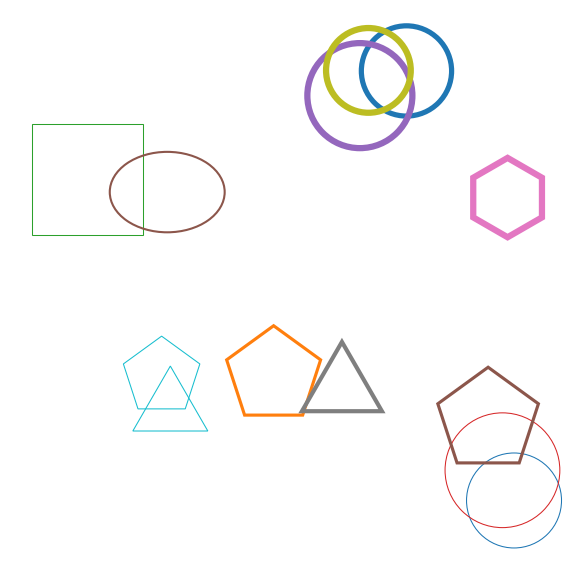[{"shape": "circle", "thickness": 2.5, "radius": 0.39, "center": [0.704, 0.876]}, {"shape": "circle", "thickness": 0.5, "radius": 0.41, "center": [0.89, 0.133]}, {"shape": "pentagon", "thickness": 1.5, "radius": 0.43, "center": [0.474, 0.35]}, {"shape": "square", "thickness": 0.5, "radius": 0.48, "center": [0.152, 0.688]}, {"shape": "circle", "thickness": 0.5, "radius": 0.5, "center": [0.87, 0.185]}, {"shape": "circle", "thickness": 3, "radius": 0.45, "center": [0.623, 0.834]}, {"shape": "oval", "thickness": 1, "radius": 0.5, "center": [0.29, 0.667]}, {"shape": "pentagon", "thickness": 1.5, "radius": 0.46, "center": [0.845, 0.272]}, {"shape": "hexagon", "thickness": 3, "radius": 0.34, "center": [0.879, 0.657]}, {"shape": "triangle", "thickness": 2, "radius": 0.4, "center": [0.592, 0.327]}, {"shape": "circle", "thickness": 3, "radius": 0.37, "center": [0.638, 0.877]}, {"shape": "triangle", "thickness": 0.5, "radius": 0.37, "center": [0.295, 0.29]}, {"shape": "pentagon", "thickness": 0.5, "radius": 0.35, "center": [0.28, 0.347]}]